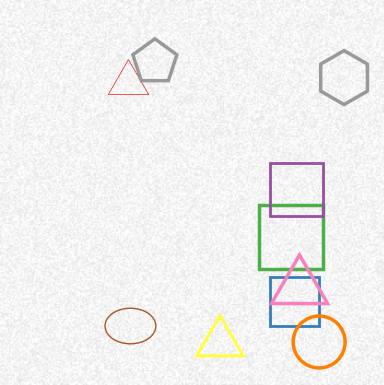[{"shape": "triangle", "thickness": 0.5, "radius": 0.3, "center": [0.334, 0.785]}, {"shape": "square", "thickness": 2, "radius": 0.32, "center": [0.764, 0.217]}, {"shape": "square", "thickness": 2.5, "radius": 0.42, "center": [0.756, 0.385]}, {"shape": "square", "thickness": 2, "radius": 0.35, "center": [0.77, 0.507]}, {"shape": "circle", "thickness": 2.5, "radius": 0.34, "center": [0.829, 0.112]}, {"shape": "triangle", "thickness": 2, "radius": 0.35, "center": [0.571, 0.111]}, {"shape": "oval", "thickness": 1, "radius": 0.33, "center": [0.339, 0.153]}, {"shape": "triangle", "thickness": 2.5, "radius": 0.42, "center": [0.778, 0.254]}, {"shape": "hexagon", "thickness": 2.5, "radius": 0.35, "center": [0.894, 0.798]}, {"shape": "pentagon", "thickness": 2.5, "radius": 0.3, "center": [0.402, 0.839]}]